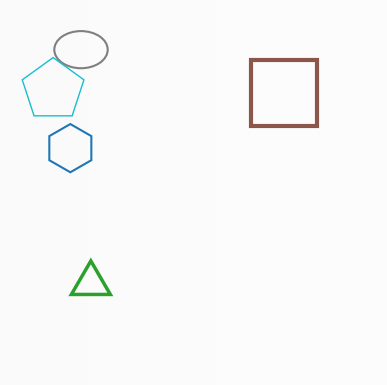[{"shape": "hexagon", "thickness": 1.5, "radius": 0.31, "center": [0.181, 0.615]}, {"shape": "triangle", "thickness": 2.5, "radius": 0.29, "center": [0.234, 0.264]}, {"shape": "square", "thickness": 3, "radius": 0.43, "center": [0.732, 0.759]}, {"shape": "oval", "thickness": 1.5, "radius": 0.34, "center": [0.209, 0.871]}, {"shape": "pentagon", "thickness": 1, "radius": 0.42, "center": [0.137, 0.767]}]